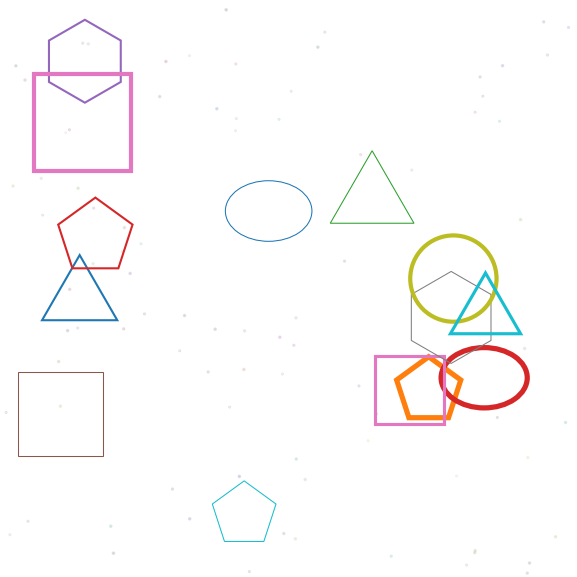[{"shape": "triangle", "thickness": 1, "radius": 0.38, "center": [0.138, 0.482]}, {"shape": "oval", "thickness": 0.5, "radius": 0.37, "center": [0.465, 0.634]}, {"shape": "pentagon", "thickness": 2.5, "radius": 0.29, "center": [0.742, 0.323]}, {"shape": "triangle", "thickness": 0.5, "radius": 0.42, "center": [0.644, 0.654]}, {"shape": "oval", "thickness": 2.5, "radius": 0.37, "center": [0.838, 0.345]}, {"shape": "pentagon", "thickness": 1, "radius": 0.34, "center": [0.165, 0.589]}, {"shape": "hexagon", "thickness": 1, "radius": 0.36, "center": [0.147, 0.893]}, {"shape": "square", "thickness": 0.5, "radius": 0.37, "center": [0.105, 0.282]}, {"shape": "square", "thickness": 1.5, "radius": 0.3, "center": [0.709, 0.324]}, {"shape": "square", "thickness": 2, "radius": 0.42, "center": [0.143, 0.787]}, {"shape": "hexagon", "thickness": 0.5, "radius": 0.4, "center": [0.781, 0.449]}, {"shape": "circle", "thickness": 2, "radius": 0.37, "center": [0.785, 0.517]}, {"shape": "triangle", "thickness": 1.5, "radius": 0.35, "center": [0.841, 0.456]}, {"shape": "pentagon", "thickness": 0.5, "radius": 0.29, "center": [0.423, 0.108]}]